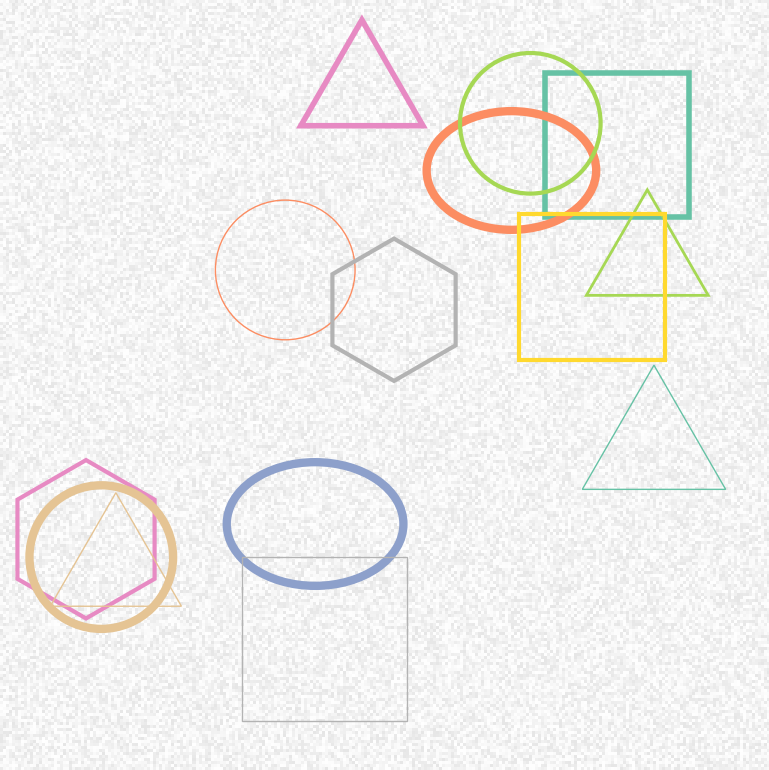[{"shape": "triangle", "thickness": 0.5, "radius": 0.54, "center": [0.849, 0.418]}, {"shape": "square", "thickness": 2, "radius": 0.47, "center": [0.802, 0.811]}, {"shape": "circle", "thickness": 0.5, "radius": 0.45, "center": [0.37, 0.649]}, {"shape": "oval", "thickness": 3, "radius": 0.55, "center": [0.664, 0.779]}, {"shape": "oval", "thickness": 3, "radius": 0.57, "center": [0.409, 0.319]}, {"shape": "triangle", "thickness": 2, "radius": 0.46, "center": [0.47, 0.883]}, {"shape": "hexagon", "thickness": 1.5, "radius": 0.51, "center": [0.112, 0.3]}, {"shape": "triangle", "thickness": 1, "radius": 0.46, "center": [0.841, 0.662]}, {"shape": "circle", "thickness": 1.5, "radius": 0.46, "center": [0.689, 0.84]}, {"shape": "square", "thickness": 1.5, "radius": 0.47, "center": [0.769, 0.628]}, {"shape": "triangle", "thickness": 0.5, "radius": 0.49, "center": [0.15, 0.262]}, {"shape": "circle", "thickness": 3, "radius": 0.47, "center": [0.132, 0.277]}, {"shape": "square", "thickness": 0.5, "radius": 0.53, "center": [0.421, 0.17]}, {"shape": "hexagon", "thickness": 1.5, "radius": 0.46, "center": [0.512, 0.598]}]